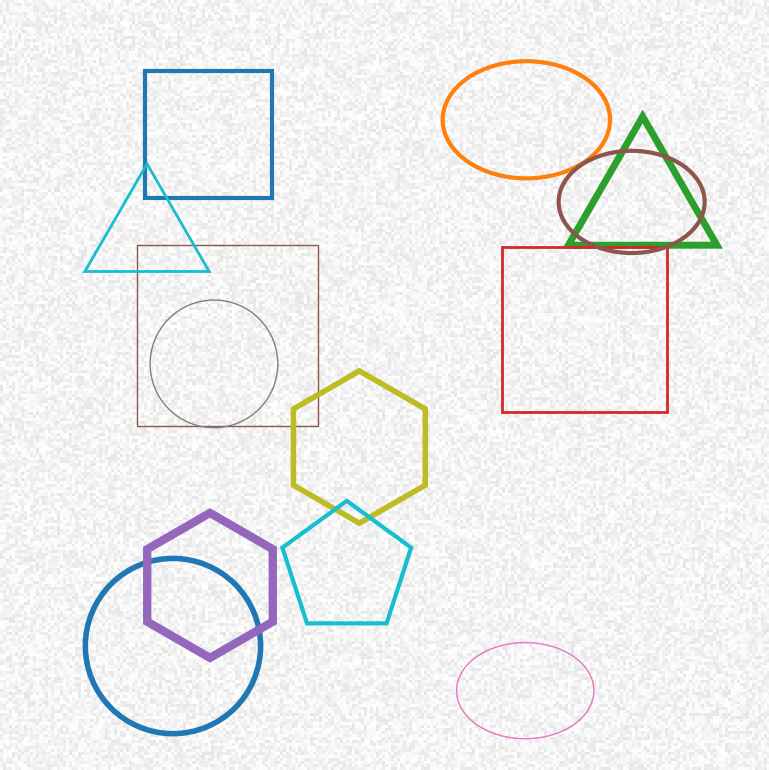[{"shape": "square", "thickness": 1.5, "radius": 0.41, "center": [0.271, 0.825]}, {"shape": "circle", "thickness": 2, "radius": 0.57, "center": [0.225, 0.161]}, {"shape": "oval", "thickness": 1.5, "radius": 0.54, "center": [0.684, 0.844]}, {"shape": "triangle", "thickness": 2.5, "radius": 0.56, "center": [0.835, 0.737]}, {"shape": "square", "thickness": 1, "radius": 0.54, "center": [0.759, 0.572]}, {"shape": "hexagon", "thickness": 3, "radius": 0.47, "center": [0.273, 0.24]}, {"shape": "oval", "thickness": 1.5, "radius": 0.47, "center": [0.82, 0.738]}, {"shape": "square", "thickness": 0.5, "radius": 0.59, "center": [0.295, 0.564]}, {"shape": "oval", "thickness": 0.5, "radius": 0.45, "center": [0.682, 0.103]}, {"shape": "circle", "thickness": 0.5, "radius": 0.41, "center": [0.278, 0.527]}, {"shape": "hexagon", "thickness": 2, "radius": 0.49, "center": [0.467, 0.419]}, {"shape": "triangle", "thickness": 1, "radius": 0.47, "center": [0.191, 0.694]}, {"shape": "pentagon", "thickness": 1.5, "radius": 0.44, "center": [0.45, 0.262]}]